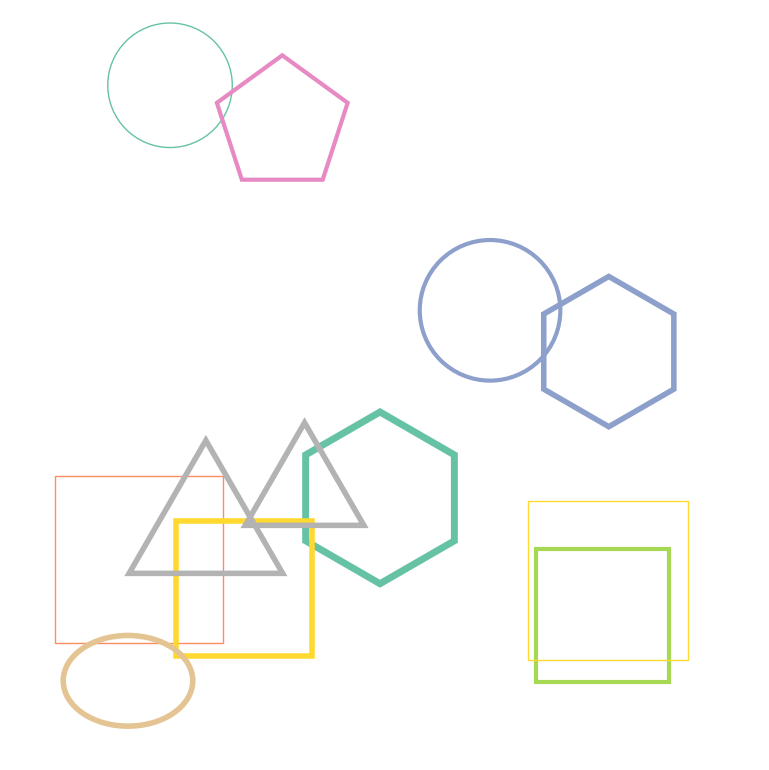[{"shape": "hexagon", "thickness": 2.5, "radius": 0.56, "center": [0.494, 0.353]}, {"shape": "circle", "thickness": 0.5, "radius": 0.4, "center": [0.221, 0.889]}, {"shape": "square", "thickness": 0.5, "radius": 0.54, "center": [0.181, 0.273]}, {"shape": "circle", "thickness": 1.5, "radius": 0.46, "center": [0.636, 0.597]}, {"shape": "hexagon", "thickness": 2, "radius": 0.49, "center": [0.791, 0.543]}, {"shape": "pentagon", "thickness": 1.5, "radius": 0.45, "center": [0.367, 0.839]}, {"shape": "square", "thickness": 1.5, "radius": 0.43, "center": [0.783, 0.201]}, {"shape": "square", "thickness": 2, "radius": 0.44, "center": [0.317, 0.236]}, {"shape": "square", "thickness": 0.5, "radius": 0.52, "center": [0.789, 0.246]}, {"shape": "oval", "thickness": 2, "radius": 0.42, "center": [0.166, 0.116]}, {"shape": "triangle", "thickness": 2, "radius": 0.44, "center": [0.396, 0.362]}, {"shape": "triangle", "thickness": 2, "radius": 0.58, "center": [0.267, 0.313]}]